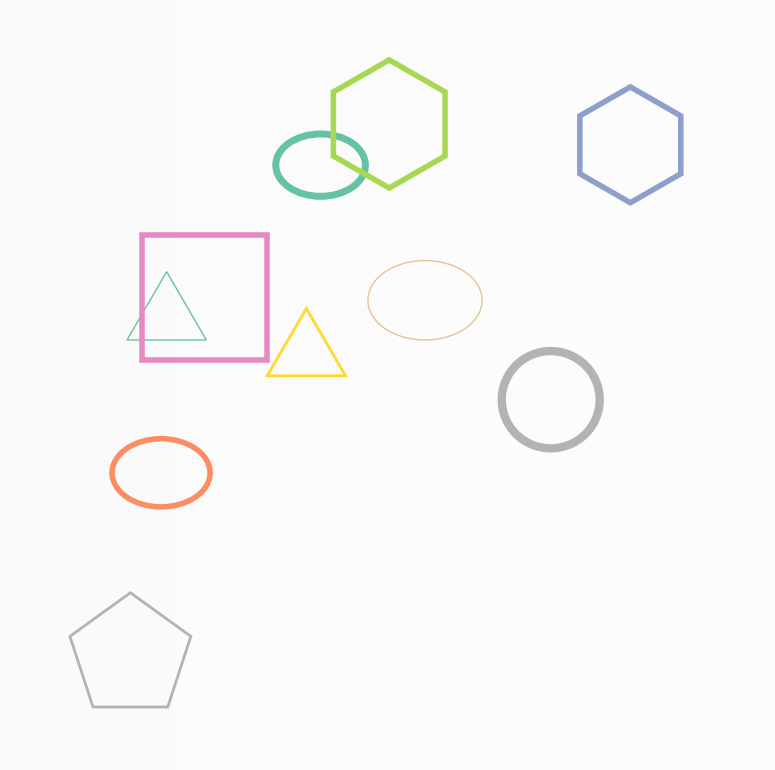[{"shape": "oval", "thickness": 2.5, "radius": 0.29, "center": [0.414, 0.786]}, {"shape": "triangle", "thickness": 0.5, "radius": 0.3, "center": [0.215, 0.588]}, {"shape": "oval", "thickness": 2, "radius": 0.32, "center": [0.208, 0.386]}, {"shape": "hexagon", "thickness": 2, "radius": 0.38, "center": [0.813, 0.812]}, {"shape": "square", "thickness": 2, "radius": 0.4, "center": [0.264, 0.614]}, {"shape": "hexagon", "thickness": 2, "radius": 0.42, "center": [0.502, 0.839]}, {"shape": "triangle", "thickness": 1, "radius": 0.29, "center": [0.395, 0.541]}, {"shape": "oval", "thickness": 0.5, "radius": 0.37, "center": [0.548, 0.61]}, {"shape": "pentagon", "thickness": 1, "radius": 0.41, "center": [0.168, 0.148]}, {"shape": "circle", "thickness": 3, "radius": 0.32, "center": [0.711, 0.481]}]